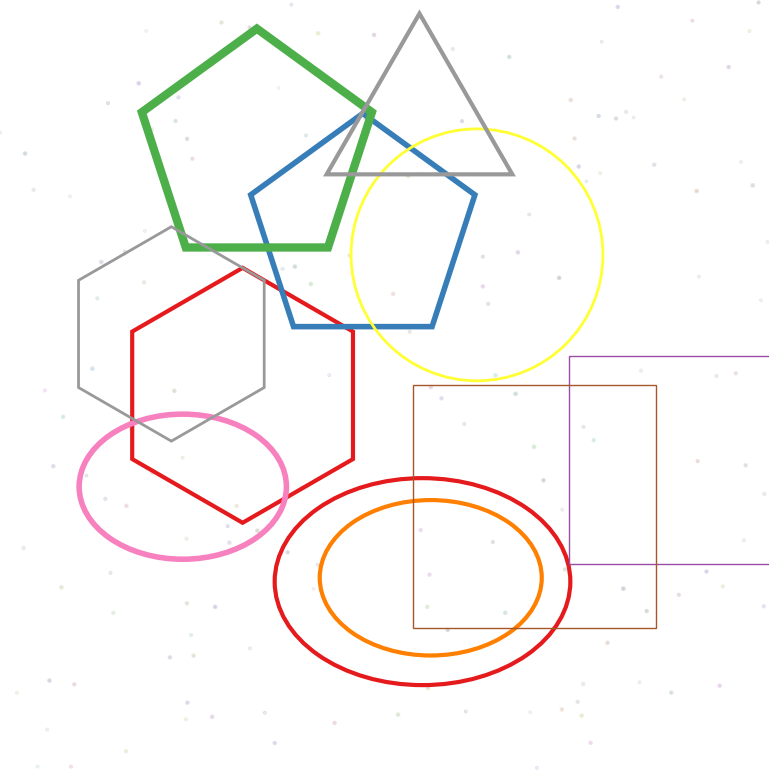[{"shape": "hexagon", "thickness": 1.5, "radius": 0.83, "center": [0.315, 0.487]}, {"shape": "oval", "thickness": 1.5, "radius": 0.96, "center": [0.549, 0.245]}, {"shape": "pentagon", "thickness": 2, "radius": 0.77, "center": [0.471, 0.7]}, {"shape": "pentagon", "thickness": 3, "radius": 0.79, "center": [0.334, 0.806]}, {"shape": "square", "thickness": 0.5, "radius": 0.68, "center": [0.874, 0.403]}, {"shape": "oval", "thickness": 1.5, "radius": 0.72, "center": [0.559, 0.25]}, {"shape": "circle", "thickness": 1, "radius": 0.82, "center": [0.619, 0.669]}, {"shape": "square", "thickness": 0.5, "radius": 0.79, "center": [0.694, 0.343]}, {"shape": "oval", "thickness": 2, "radius": 0.67, "center": [0.237, 0.368]}, {"shape": "triangle", "thickness": 1.5, "radius": 0.7, "center": [0.545, 0.843]}, {"shape": "hexagon", "thickness": 1, "radius": 0.7, "center": [0.223, 0.566]}]